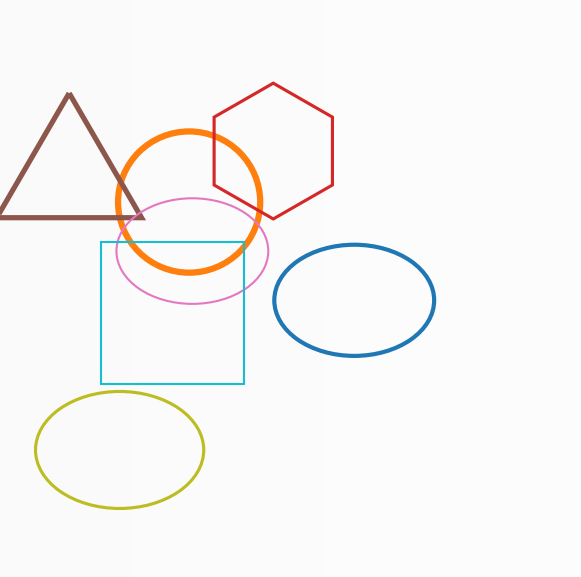[{"shape": "oval", "thickness": 2, "radius": 0.69, "center": [0.609, 0.479]}, {"shape": "circle", "thickness": 3, "radius": 0.61, "center": [0.325, 0.649]}, {"shape": "hexagon", "thickness": 1.5, "radius": 0.59, "center": [0.47, 0.738]}, {"shape": "triangle", "thickness": 2.5, "radius": 0.72, "center": [0.119, 0.694]}, {"shape": "oval", "thickness": 1, "radius": 0.65, "center": [0.331, 0.564]}, {"shape": "oval", "thickness": 1.5, "radius": 0.72, "center": [0.206, 0.22]}, {"shape": "square", "thickness": 1, "radius": 0.61, "center": [0.297, 0.458]}]